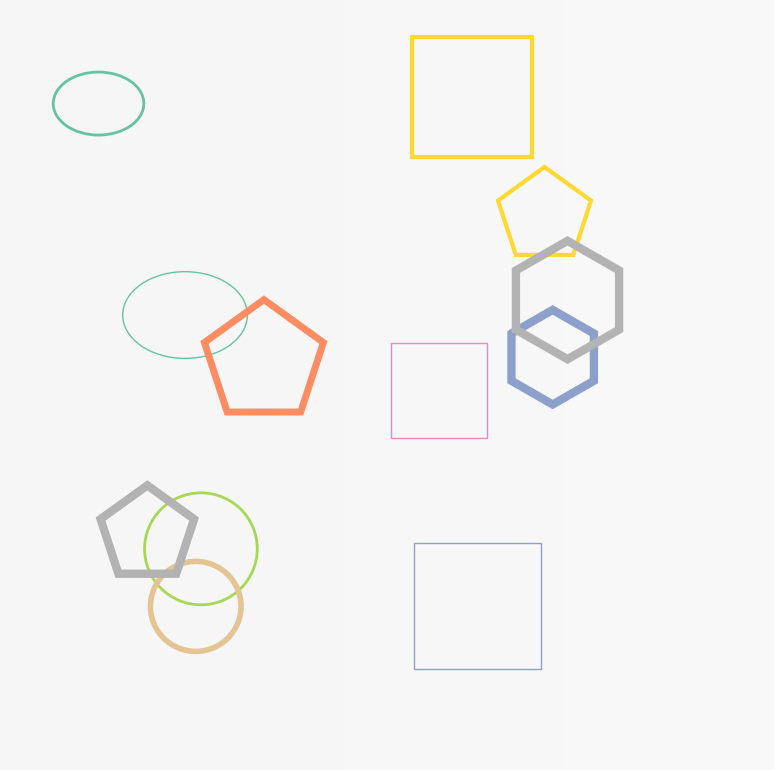[{"shape": "oval", "thickness": 0.5, "radius": 0.4, "center": [0.239, 0.591]}, {"shape": "oval", "thickness": 1, "radius": 0.29, "center": [0.127, 0.866]}, {"shape": "pentagon", "thickness": 2.5, "radius": 0.4, "center": [0.341, 0.53]}, {"shape": "hexagon", "thickness": 3, "radius": 0.31, "center": [0.713, 0.536]}, {"shape": "square", "thickness": 0.5, "radius": 0.41, "center": [0.616, 0.213]}, {"shape": "square", "thickness": 0.5, "radius": 0.31, "center": [0.567, 0.493]}, {"shape": "circle", "thickness": 1, "radius": 0.36, "center": [0.259, 0.287]}, {"shape": "pentagon", "thickness": 1.5, "radius": 0.32, "center": [0.703, 0.72]}, {"shape": "square", "thickness": 1.5, "radius": 0.39, "center": [0.609, 0.874]}, {"shape": "circle", "thickness": 2, "radius": 0.29, "center": [0.253, 0.212]}, {"shape": "pentagon", "thickness": 3, "radius": 0.32, "center": [0.19, 0.306]}, {"shape": "hexagon", "thickness": 3, "radius": 0.38, "center": [0.732, 0.61]}]